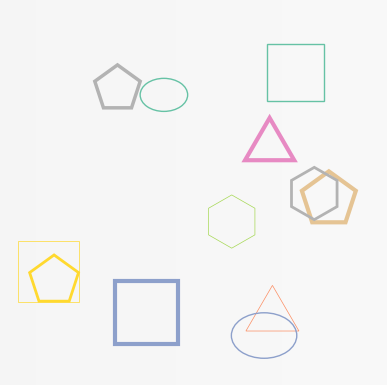[{"shape": "oval", "thickness": 1, "radius": 0.31, "center": [0.423, 0.754]}, {"shape": "square", "thickness": 1, "radius": 0.37, "center": [0.763, 0.812]}, {"shape": "triangle", "thickness": 0.5, "radius": 0.4, "center": [0.703, 0.18]}, {"shape": "oval", "thickness": 1, "radius": 0.42, "center": [0.681, 0.129]}, {"shape": "square", "thickness": 3, "radius": 0.41, "center": [0.378, 0.189]}, {"shape": "triangle", "thickness": 3, "radius": 0.37, "center": [0.696, 0.62]}, {"shape": "hexagon", "thickness": 0.5, "radius": 0.35, "center": [0.598, 0.425]}, {"shape": "pentagon", "thickness": 2, "radius": 0.33, "center": [0.14, 0.271]}, {"shape": "square", "thickness": 0.5, "radius": 0.39, "center": [0.125, 0.296]}, {"shape": "pentagon", "thickness": 3, "radius": 0.37, "center": [0.849, 0.482]}, {"shape": "hexagon", "thickness": 2, "radius": 0.34, "center": [0.811, 0.497]}, {"shape": "pentagon", "thickness": 2.5, "radius": 0.31, "center": [0.303, 0.77]}]